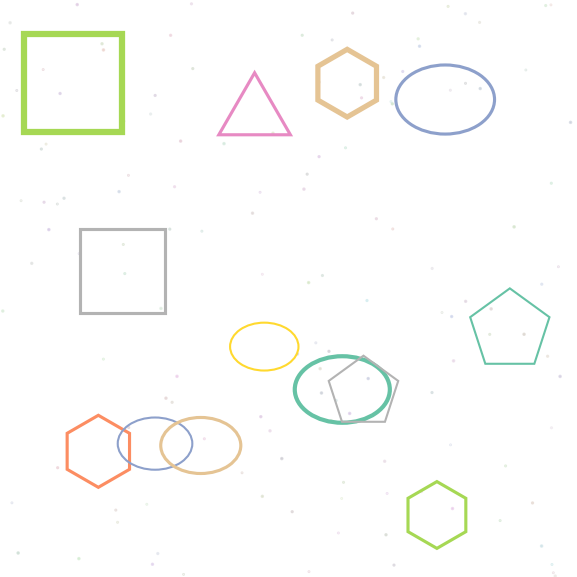[{"shape": "pentagon", "thickness": 1, "radius": 0.36, "center": [0.883, 0.428]}, {"shape": "oval", "thickness": 2, "radius": 0.41, "center": [0.593, 0.325]}, {"shape": "hexagon", "thickness": 1.5, "radius": 0.31, "center": [0.17, 0.218]}, {"shape": "oval", "thickness": 1, "radius": 0.32, "center": [0.268, 0.231]}, {"shape": "oval", "thickness": 1.5, "radius": 0.43, "center": [0.771, 0.827]}, {"shape": "triangle", "thickness": 1.5, "radius": 0.36, "center": [0.441, 0.802]}, {"shape": "square", "thickness": 3, "radius": 0.42, "center": [0.127, 0.855]}, {"shape": "hexagon", "thickness": 1.5, "radius": 0.29, "center": [0.757, 0.107]}, {"shape": "oval", "thickness": 1, "radius": 0.3, "center": [0.458, 0.399]}, {"shape": "hexagon", "thickness": 2.5, "radius": 0.29, "center": [0.601, 0.855]}, {"shape": "oval", "thickness": 1.5, "radius": 0.35, "center": [0.348, 0.228]}, {"shape": "square", "thickness": 1.5, "radius": 0.37, "center": [0.212, 0.53]}, {"shape": "pentagon", "thickness": 1, "radius": 0.32, "center": [0.629, 0.32]}]